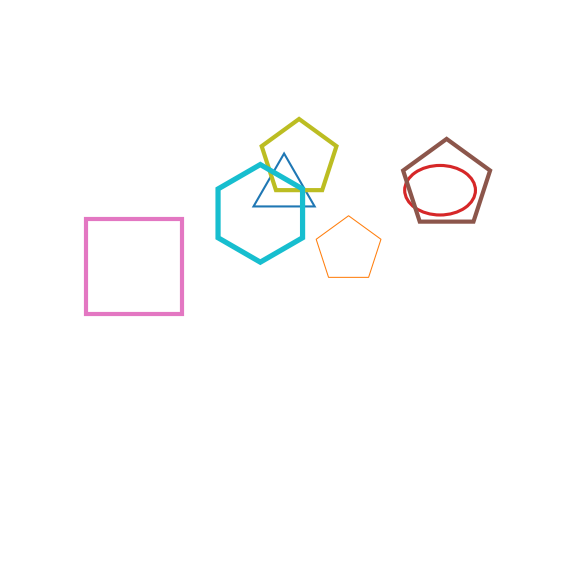[{"shape": "triangle", "thickness": 1, "radius": 0.31, "center": [0.492, 0.672]}, {"shape": "pentagon", "thickness": 0.5, "radius": 0.29, "center": [0.604, 0.567]}, {"shape": "oval", "thickness": 1.5, "radius": 0.31, "center": [0.762, 0.67]}, {"shape": "pentagon", "thickness": 2, "radius": 0.4, "center": [0.773, 0.679]}, {"shape": "square", "thickness": 2, "radius": 0.41, "center": [0.232, 0.538]}, {"shape": "pentagon", "thickness": 2, "radius": 0.34, "center": [0.518, 0.725]}, {"shape": "hexagon", "thickness": 2.5, "radius": 0.42, "center": [0.451, 0.63]}]